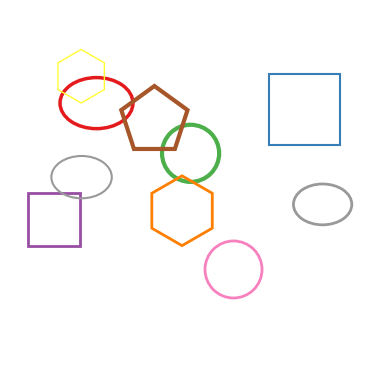[{"shape": "oval", "thickness": 2.5, "radius": 0.47, "center": [0.251, 0.732]}, {"shape": "square", "thickness": 1.5, "radius": 0.46, "center": [0.792, 0.716]}, {"shape": "circle", "thickness": 3, "radius": 0.37, "center": [0.495, 0.602]}, {"shape": "square", "thickness": 2, "radius": 0.34, "center": [0.14, 0.43]}, {"shape": "hexagon", "thickness": 2, "radius": 0.45, "center": [0.473, 0.453]}, {"shape": "hexagon", "thickness": 1, "radius": 0.35, "center": [0.211, 0.802]}, {"shape": "pentagon", "thickness": 3, "radius": 0.45, "center": [0.401, 0.686]}, {"shape": "circle", "thickness": 2, "radius": 0.37, "center": [0.607, 0.3]}, {"shape": "oval", "thickness": 1.5, "radius": 0.39, "center": [0.212, 0.54]}, {"shape": "oval", "thickness": 2, "radius": 0.38, "center": [0.838, 0.469]}]